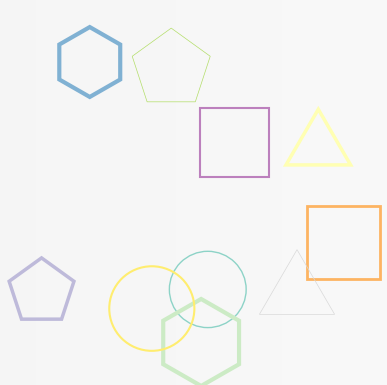[{"shape": "circle", "thickness": 1, "radius": 0.5, "center": [0.536, 0.248]}, {"shape": "triangle", "thickness": 2.5, "radius": 0.48, "center": [0.821, 0.62]}, {"shape": "pentagon", "thickness": 2.5, "radius": 0.44, "center": [0.107, 0.242]}, {"shape": "hexagon", "thickness": 3, "radius": 0.45, "center": [0.232, 0.839]}, {"shape": "square", "thickness": 2, "radius": 0.47, "center": [0.887, 0.37]}, {"shape": "pentagon", "thickness": 0.5, "radius": 0.53, "center": [0.442, 0.821]}, {"shape": "triangle", "thickness": 0.5, "radius": 0.56, "center": [0.766, 0.24]}, {"shape": "square", "thickness": 1.5, "radius": 0.45, "center": [0.605, 0.631]}, {"shape": "hexagon", "thickness": 3, "radius": 0.56, "center": [0.519, 0.11]}, {"shape": "circle", "thickness": 1.5, "radius": 0.55, "center": [0.392, 0.199]}]